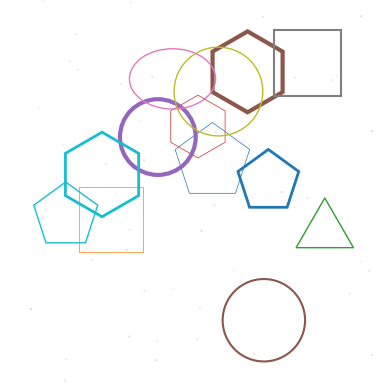[{"shape": "pentagon", "thickness": 0.5, "radius": 0.51, "center": [0.552, 0.58]}, {"shape": "pentagon", "thickness": 2, "radius": 0.42, "center": [0.697, 0.529]}, {"shape": "square", "thickness": 0.5, "radius": 0.42, "center": [0.288, 0.43]}, {"shape": "triangle", "thickness": 1, "radius": 0.43, "center": [0.844, 0.4]}, {"shape": "hexagon", "thickness": 0.5, "radius": 0.41, "center": [0.514, 0.671]}, {"shape": "circle", "thickness": 3, "radius": 0.49, "center": [0.41, 0.644]}, {"shape": "circle", "thickness": 1.5, "radius": 0.54, "center": [0.685, 0.168]}, {"shape": "hexagon", "thickness": 3, "radius": 0.53, "center": [0.643, 0.813]}, {"shape": "oval", "thickness": 1, "radius": 0.56, "center": [0.448, 0.795]}, {"shape": "square", "thickness": 1.5, "radius": 0.43, "center": [0.798, 0.836]}, {"shape": "circle", "thickness": 1, "radius": 0.58, "center": [0.567, 0.762]}, {"shape": "hexagon", "thickness": 2, "radius": 0.55, "center": [0.265, 0.547]}, {"shape": "pentagon", "thickness": 1, "radius": 0.44, "center": [0.171, 0.44]}]